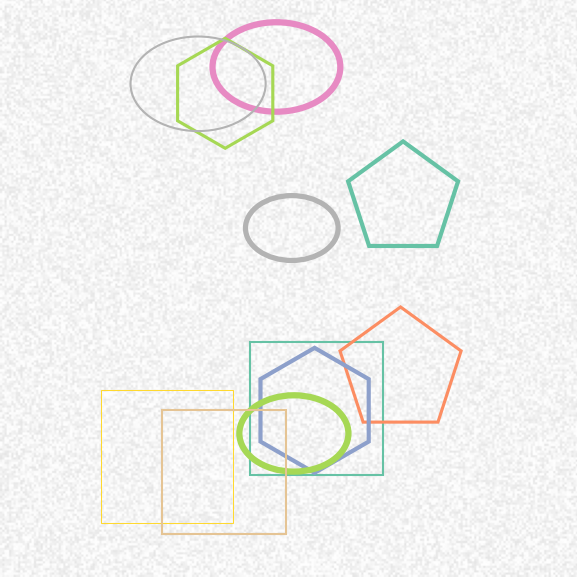[{"shape": "pentagon", "thickness": 2, "radius": 0.5, "center": [0.698, 0.654]}, {"shape": "square", "thickness": 1, "radius": 0.58, "center": [0.548, 0.292]}, {"shape": "pentagon", "thickness": 1.5, "radius": 0.55, "center": [0.694, 0.357]}, {"shape": "hexagon", "thickness": 2, "radius": 0.54, "center": [0.545, 0.289]}, {"shape": "oval", "thickness": 3, "radius": 0.55, "center": [0.479, 0.883]}, {"shape": "hexagon", "thickness": 1.5, "radius": 0.48, "center": [0.39, 0.838]}, {"shape": "oval", "thickness": 3, "radius": 0.47, "center": [0.509, 0.249]}, {"shape": "square", "thickness": 0.5, "radius": 0.57, "center": [0.289, 0.209]}, {"shape": "square", "thickness": 1, "radius": 0.54, "center": [0.387, 0.182]}, {"shape": "oval", "thickness": 2.5, "radius": 0.4, "center": [0.505, 0.604]}, {"shape": "oval", "thickness": 1, "radius": 0.58, "center": [0.343, 0.854]}]